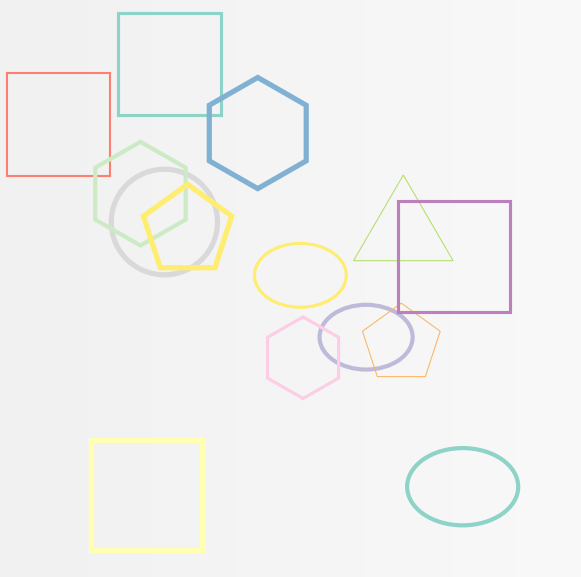[{"shape": "square", "thickness": 1.5, "radius": 0.44, "center": [0.291, 0.888]}, {"shape": "oval", "thickness": 2, "radius": 0.48, "center": [0.796, 0.156]}, {"shape": "square", "thickness": 2.5, "radius": 0.48, "center": [0.252, 0.142]}, {"shape": "oval", "thickness": 2, "radius": 0.4, "center": [0.63, 0.415]}, {"shape": "square", "thickness": 1, "radius": 0.44, "center": [0.1, 0.784]}, {"shape": "hexagon", "thickness": 2.5, "radius": 0.48, "center": [0.443, 0.769]}, {"shape": "pentagon", "thickness": 0.5, "radius": 0.35, "center": [0.69, 0.404]}, {"shape": "triangle", "thickness": 0.5, "radius": 0.49, "center": [0.694, 0.597]}, {"shape": "hexagon", "thickness": 1.5, "radius": 0.35, "center": [0.521, 0.38]}, {"shape": "circle", "thickness": 2.5, "radius": 0.46, "center": [0.283, 0.615]}, {"shape": "square", "thickness": 1.5, "radius": 0.48, "center": [0.781, 0.555]}, {"shape": "hexagon", "thickness": 2, "radius": 0.45, "center": [0.242, 0.664]}, {"shape": "oval", "thickness": 1.5, "radius": 0.39, "center": [0.517, 0.522]}, {"shape": "pentagon", "thickness": 2.5, "radius": 0.4, "center": [0.323, 0.6]}]